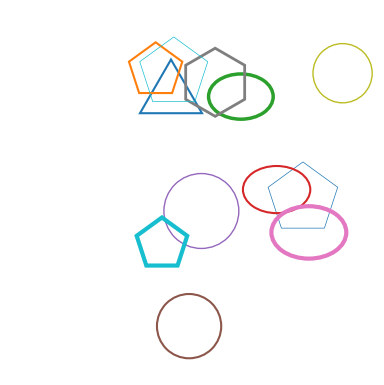[{"shape": "triangle", "thickness": 1.5, "radius": 0.46, "center": [0.444, 0.752]}, {"shape": "pentagon", "thickness": 0.5, "radius": 0.48, "center": [0.787, 0.484]}, {"shape": "pentagon", "thickness": 1.5, "radius": 0.36, "center": [0.404, 0.817]}, {"shape": "oval", "thickness": 2.5, "radius": 0.42, "center": [0.626, 0.749]}, {"shape": "oval", "thickness": 1.5, "radius": 0.44, "center": [0.718, 0.508]}, {"shape": "circle", "thickness": 1, "radius": 0.49, "center": [0.523, 0.452]}, {"shape": "circle", "thickness": 1.5, "radius": 0.42, "center": [0.491, 0.153]}, {"shape": "oval", "thickness": 3, "radius": 0.49, "center": [0.802, 0.396]}, {"shape": "hexagon", "thickness": 2, "radius": 0.44, "center": [0.559, 0.786]}, {"shape": "circle", "thickness": 1, "radius": 0.38, "center": [0.89, 0.81]}, {"shape": "pentagon", "thickness": 0.5, "radius": 0.46, "center": [0.451, 0.811]}, {"shape": "pentagon", "thickness": 3, "radius": 0.35, "center": [0.421, 0.366]}]